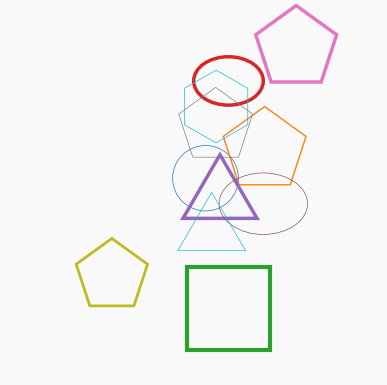[{"shape": "circle", "thickness": 0.5, "radius": 0.42, "center": [0.53, 0.537]}, {"shape": "pentagon", "thickness": 1, "radius": 0.56, "center": [0.683, 0.611]}, {"shape": "square", "thickness": 3, "radius": 0.54, "center": [0.59, 0.199]}, {"shape": "oval", "thickness": 2.5, "radius": 0.45, "center": [0.59, 0.79]}, {"shape": "triangle", "thickness": 2.5, "radius": 0.55, "center": [0.568, 0.488]}, {"shape": "oval", "thickness": 0.5, "radius": 0.57, "center": [0.679, 0.471]}, {"shape": "pentagon", "thickness": 2.5, "radius": 0.55, "center": [0.764, 0.876]}, {"shape": "pentagon", "thickness": 0.5, "radius": 0.5, "center": [0.557, 0.673]}, {"shape": "pentagon", "thickness": 2, "radius": 0.48, "center": [0.289, 0.284]}, {"shape": "triangle", "thickness": 0.5, "radius": 0.51, "center": [0.546, 0.399]}, {"shape": "hexagon", "thickness": 0.5, "radius": 0.47, "center": [0.558, 0.723]}]